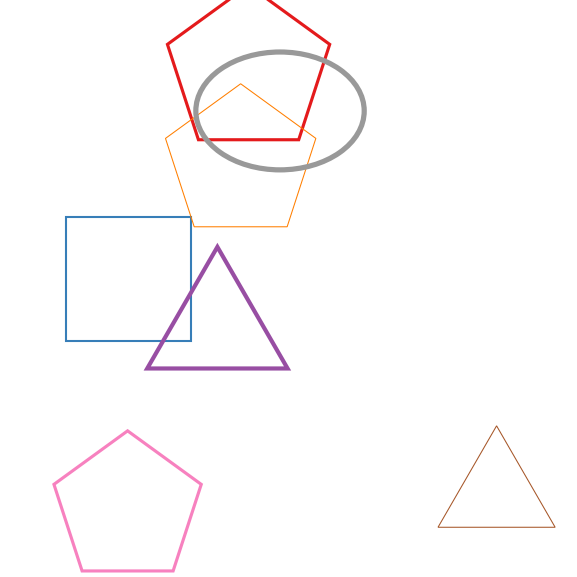[{"shape": "pentagon", "thickness": 1.5, "radius": 0.74, "center": [0.43, 0.877]}, {"shape": "square", "thickness": 1, "radius": 0.54, "center": [0.223, 0.516]}, {"shape": "triangle", "thickness": 2, "radius": 0.7, "center": [0.376, 0.431]}, {"shape": "pentagon", "thickness": 0.5, "radius": 0.68, "center": [0.417, 0.717]}, {"shape": "triangle", "thickness": 0.5, "radius": 0.59, "center": [0.86, 0.145]}, {"shape": "pentagon", "thickness": 1.5, "radius": 0.67, "center": [0.221, 0.119]}, {"shape": "oval", "thickness": 2.5, "radius": 0.73, "center": [0.485, 0.807]}]